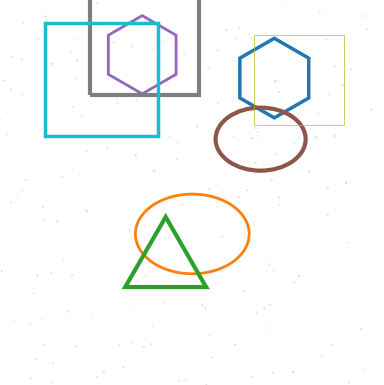[{"shape": "hexagon", "thickness": 2.5, "radius": 0.52, "center": [0.712, 0.797]}, {"shape": "oval", "thickness": 2, "radius": 0.74, "center": [0.499, 0.392]}, {"shape": "triangle", "thickness": 3, "radius": 0.61, "center": [0.43, 0.315]}, {"shape": "hexagon", "thickness": 2, "radius": 0.51, "center": [0.369, 0.858]}, {"shape": "oval", "thickness": 3, "radius": 0.58, "center": [0.677, 0.639]}, {"shape": "square", "thickness": 3, "radius": 0.71, "center": [0.376, 0.895]}, {"shape": "square", "thickness": 0.5, "radius": 0.58, "center": [0.776, 0.793]}, {"shape": "square", "thickness": 2.5, "radius": 0.73, "center": [0.264, 0.793]}]